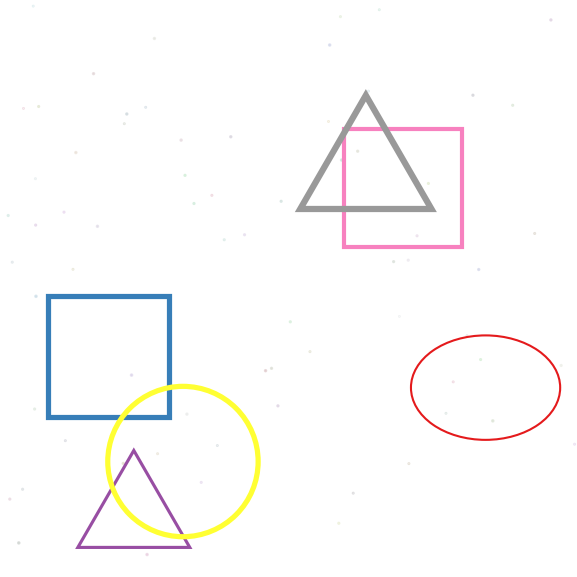[{"shape": "oval", "thickness": 1, "radius": 0.65, "center": [0.841, 0.328]}, {"shape": "square", "thickness": 2.5, "radius": 0.52, "center": [0.189, 0.381]}, {"shape": "triangle", "thickness": 1.5, "radius": 0.56, "center": [0.232, 0.107]}, {"shape": "circle", "thickness": 2.5, "radius": 0.65, "center": [0.317, 0.2]}, {"shape": "square", "thickness": 2, "radius": 0.51, "center": [0.698, 0.674]}, {"shape": "triangle", "thickness": 3, "radius": 0.66, "center": [0.633, 0.703]}]